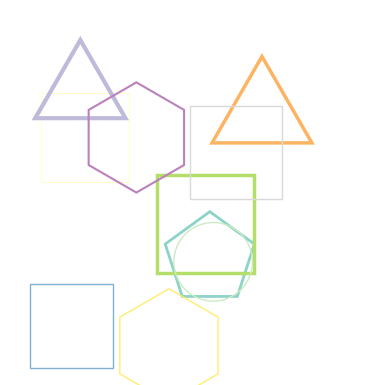[{"shape": "pentagon", "thickness": 2, "radius": 0.61, "center": [0.545, 0.328]}, {"shape": "square", "thickness": 0.5, "radius": 0.57, "center": [0.22, 0.643]}, {"shape": "triangle", "thickness": 3, "radius": 0.68, "center": [0.209, 0.761]}, {"shape": "square", "thickness": 1, "radius": 0.54, "center": [0.185, 0.153]}, {"shape": "triangle", "thickness": 2.5, "radius": 0.75, "center": [0.68, 0.704]}, {"shape": "square", "thickness": 2.5, "radius": 0.63, "center": [0.534, 0.418]}, {"shape": "square", "thickness": 1, "radius": 0.6, "center": [0.613, 0.604]}, {"shape": "hexagon", "thickness": 1.5, "radius": 0.72, "center": [0.354, 0.643]}, {"shape": "circle", "thickness": 1, "radius": 0.51, "center": [0.554, 0.32]}, {"shape": "hexagon", "thickness": 1, "radius": 0.74, "center": [0.439, 0.103]}]